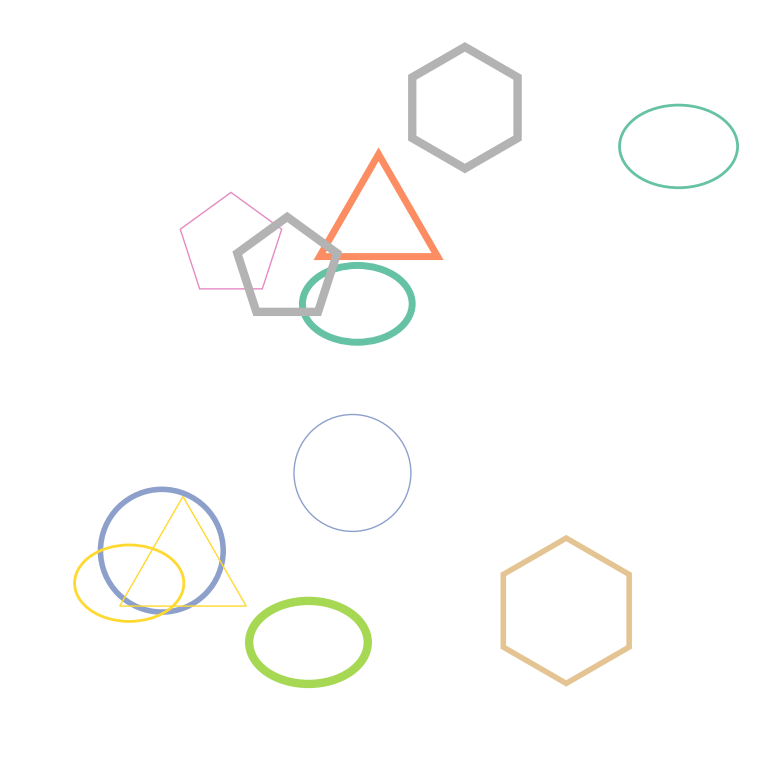[{"shape": "oval", "thickness": 2.5, "radius": 0.36, "center": [0.464, 0.605]}, {"shape": "oval", "thickness": 1, "radius": 0.38, "center": [0.881, 0.81]}, {"shape": "triangle", "thickness": 2.5, "radius": 0.44, "center": [0.492, 0.711]}, {"shape": "circle", "thickness": 0.5, "radius": 0.38, "center": [0.458, 0.386]}, {"shape": "circle", "thickness": 2, "radius": 0.4, "center": [0.21, 0.285]}, {"shape": "pentagon", "thickness": 0.5, "radius": 0.35, "center": [0.3, 0.681]}, {"shape": "oval", "thickness": 3, "radius": 0.39, "center": [0.401, 0.166]}, {"shape": "triangle", "thickness": 0.5, "radius": 0.47, "center": [0.238, 0.26]}, {"shape": "oval", "thickness": 1, "radius": 0.35, "center": [0.168, 0.243]}, {"shape": "hexagon", "thickness": 2, "radius": 0.47, "center": [0.735, 0.207]}, {"shape": "pentagon", "thickness": 3, "radius": 0.34, "center": [0.373, 0.65]}, {"shape": "hexagon", "thickness": 3, "radius": 0.39, "center": [0.604, 0.86]}]